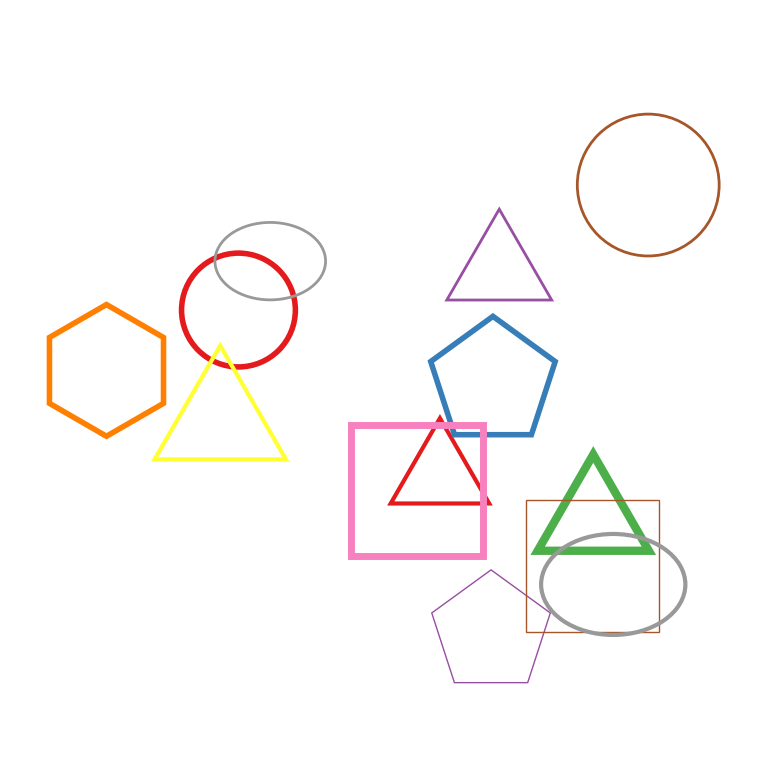[{"shape": "circle", "thickness": 2, "radius": 0.37, "center": [0.31, 0.597]}, {"shape": "triangle", "thickness": 1.5, "radius": 0.37, "center": [0.571, 0.383]}, {"shape": "pentagon", "thickness": 2, "radius": 0.42, "center": [0.64, 0.504]}, {"shape": "triangle", "thickness": 3, "radius": 0.42, "center": [0.77, 0.326]}, {"shape": "triangle", "thickness": 1, "radius": 0.39, "center": [0.648, 0.65]}, {"shape": "pentagon", "thickness": 0.5, "radius": 0.4, "center": [0.638, 0.179]}, {"shape": "hexagon", "thickness": 2, "radius": 0.43, "center": [0.138, 0.519]}, {"shape": "triangle", "thickness": 1.5, "radius": 0.49, "center": [0.286, 0.453]}, {"shape": "circle", "thickness": 1, "radius": 0.46, "center": [0.842, 0.76]}, {"shape": "square", "thickness": 0.5, "radius": 0.43, "center": [0.769, 0.265]}, {"shape": "square", "thickness": 2.5, "radius": 0.43, "center": [0.541, 0.363]}, {"shape": "oval", "thickness": 1, "radius": 0.36, "center": [0.351, 0.661]}, {"shape": "oval", "thickness": 1.5, "radius": 0.47, "center": [0.796, 0.241]}]